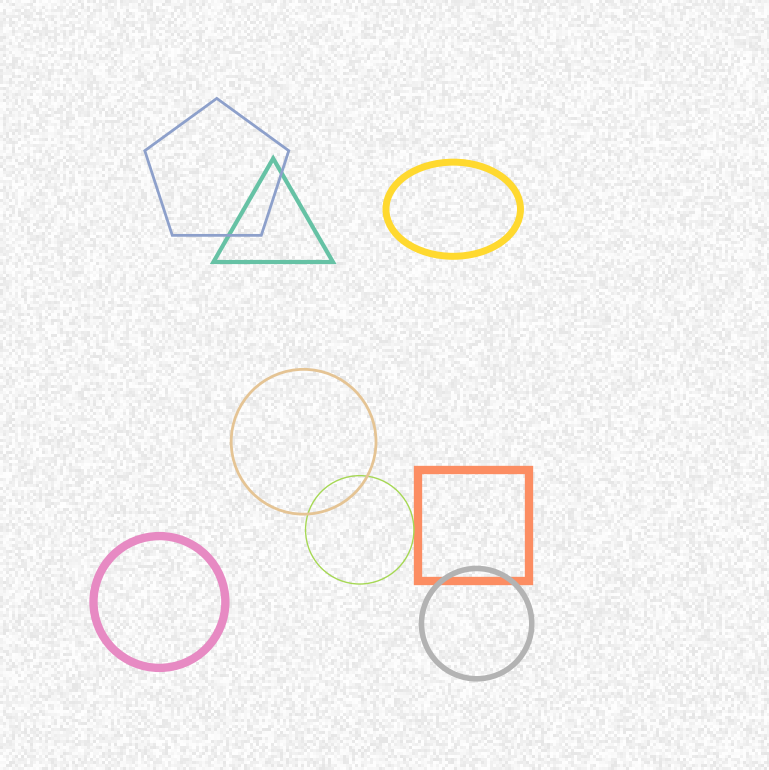[{"shape": "triangle", "thickness": 1.5, "radius": 0.45, "center": [0.355, 0.705]}, {"shape": "square", "thickness": 3, "radius": 0.36, "center": [0.615, 0.317]}, {"shape": "pentagon", "thickness": 1, "radius": 0.49, "center": [0.282, 0.774]}, {"shape": "circle", "thickness": 3, "radius": 0.43, "center": [0.207, 0.218]}, {"shape": "circle", "thickness": 0.5, "radius": 0.35, "center": [0.467, 0.312]}, {"shape": "oval", "thickness": 2.5, "radius": 0.44, "center": [0.589, 0.728]}, {"shape": "circle", "thickness": 1, "radius": 0.47, "center": [0.394, 0.426]}, {"shape": "circle", "thickness": 2, "radius": 0.36, "center": [0.619, 0.19]}]